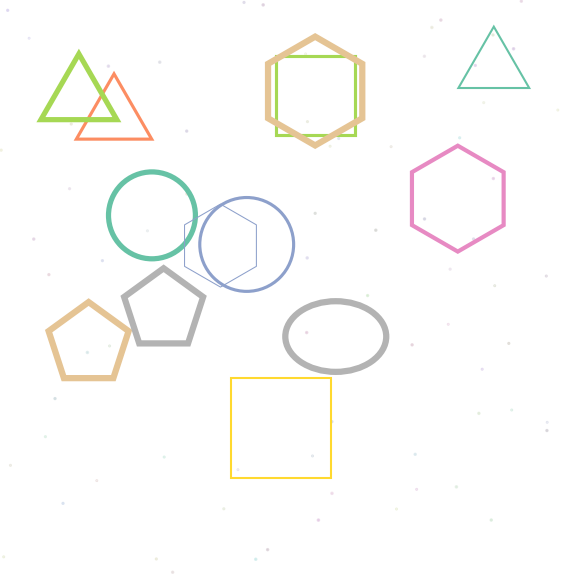[{"shape": "circle", "thickness": 2.5, "radius": 0.38, "center": [0.263, 0.626]}, {"shape": "triangle", "thickness": 1, "radius": 0.35, "center": [0.855, 0.882]}, {"shape": "triangle", "thickness": 1.5, "radius": 0.38, "center": [0.197, 0.796]}, {"shape": "hexagon", "thickness": 0.5, "radius": 0.36, "center": [0.382, 0.574]}, {"shape": "circle", "thickness": 1.5, "radius": 0.41, "center": [0.427, 0.576]}, {"shape": "hexagon", "thickness": 2, "radius": 0.46, "center": [0.793, 0.655]}, {"shape": "square", "thickness": 1.5, "radius": 0.34, "center": [0.546, 0.834]}, {"shape": "triangle", "thickness": 2.5, "radius": 0.38, "center": [0.137, 0.83]}, {"shape": "square", "thickness": 1, "radius": 0.43, "center": [0.486, 0.257]}, {"shape": "pentagon", "thickness": 3, "radius": 0.36, "center": [0.153, 0.403]}, {"shape": "hexagon", "thickness": 3, "radius": 0.47, "center": [0.546, 0.841]}, {"shape": "pentagon", "thickness": 3, "radius": 0.36, "center": [0.283, 0.463]}, {"shape": "oval", "thickness": 3, "radius": 0.44, "center": [0.581, 0.416]}]